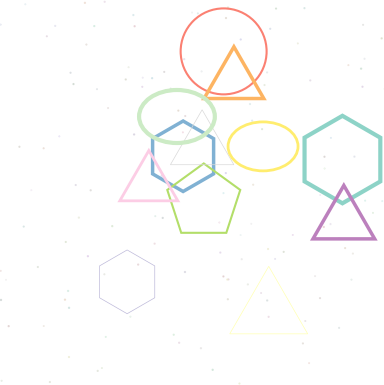[{"shape": "hexagon", "thickness": 3, "radius": 0.57, "center": [0.889, 0.586]}, {"shape": "triangle", "thickness": 0.5, "radius": 0.58, "center": [0.698, 0.191]}, {"shape": "hexagon", "thickness": 0.5, "radius": 0.41, "center": [0.33, 0.268]}, {"shape": "circle", "thickness": 1.5, "radius": 0.56, "center": [0.581, 0.867]}, {"shape": "hexagon", "thickness": 2.5, "radius": 0.46, "center": [0.476, 0.594]}, {"shape": "triangle", "thickness": 2.5, "radius": 0.45, "center": [0.608, 0.789]}, {"shape": "pentagon", "thickness": 1.5, "radius": 0.5, "center": [0.529, 0.476]}, {"shape": "triangle", "thickness": 2, "radius": 0.44, "center": [0.387, 0.522]}, {"shape": "triangle", "thickness": 0.5, "radius": 0.48, "center": [0.525, 0.62]}, {"shape": "triangle", "thickness": 2.5, "radius": 0.46, "center": [0.893, 0.426]}, {"shape": "oval", "thickness": 3, "radius": 0.49, "center": [0.46, 0.697]}, {"shape": "oval", "thickness": 2, "radius": 0.45, "center": [0.683, 0.62]}]